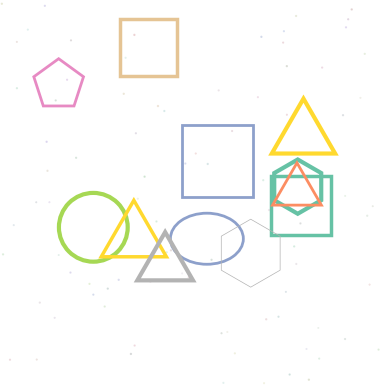[{"shape": "hexagon", "thickness": 3, "radius": 0.35, "center": [0.773, 0.515]}, {"shape": "square", "thickness": 2.5, "radius": 0.39, "center": [0.782, 0.466]}, {"shape": "triangle", "thickness": 2, "radius": 0.37, "center": [0.771, 0.504]}, {"shape": "oval", "thickness": 2, "radius": 0.47, "center": [0.537, 0.38]}, {"shape": "square", "thickness": 2, "radius": 0.46, "center": [0.565, 0.582]}, {"shape": "pentagon", "thickness": 2, "radius": 0.34, "center": [0.152, 0.78]}, {"shape": "circle", "thickness": 3, "radius": 0.45, "center": [0.242, 0.41]}, {"shape": "triangle", "thickness": 3, "radius": 0.48, "center": [0.788, 0.649]}, {"shape": "triangle", "thickness": 2.5, "radius": 0.49, "center": [0.348, 0.382]}, {"shape": "square", "thickness": 2.5, "radius": 0.37, "center": [0.386, 0.875]}, {"shape": "hexagon", "thickness": 0.5, "radius": 0.44, "center": [0.651, 0.342]}, {"shape": "triangle", "thickness": 3, "radius": 0.42, "center": [0.429, 0.314]}]